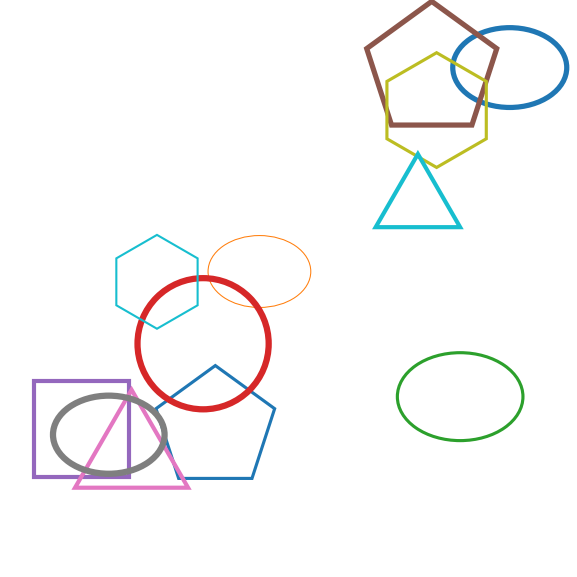[{"shape": "pentagon", "thickness": 1.5, "radius": 0.54, "center": [0.373, 0.258]}, {"shape": "oval", "thickness": 2.5, "radius": 0.49, "center": [0.883, 0.882]}, {"shape": "oval", "thickness": 0.5, "radius": 0.44, "center": [0.449, 0.529]}, {"shape": "oval", "thickness": 1.5, "radius": 0.54, "center": [0.797, 0.312]}, {"shape": "circle", "thickness": 3, "radius": 0.57, "center": [0.352, 0.404]}, {"shape": "square", "thickness": 2, "radius": 0.41, "center": [0.141, 0.257]}, {"shape": "pentagon", "thickness": 2.5, "radius": 0.59, "center": [0.748, 0.878]}, {"shape": "triangle", "thickness": 2, "radius": 0.57, "center": [0.228, 0.211]}, {"shape": "oval", "thickness": 3, "radius": 0.48, "center": [0.188, 0.246]}, {"shape": "hexagon", "thickness": 1.5, "radius": 0.5, "center": [0.756, 0.809]}, {"shape": "triangle", "thickness": 2, "radius": 0.42, "center": [0.724, 0.648]}, {"shape": "hexagon", "thickness": 1, "radius": 0.41, "center": [0.272, 0.511]}]